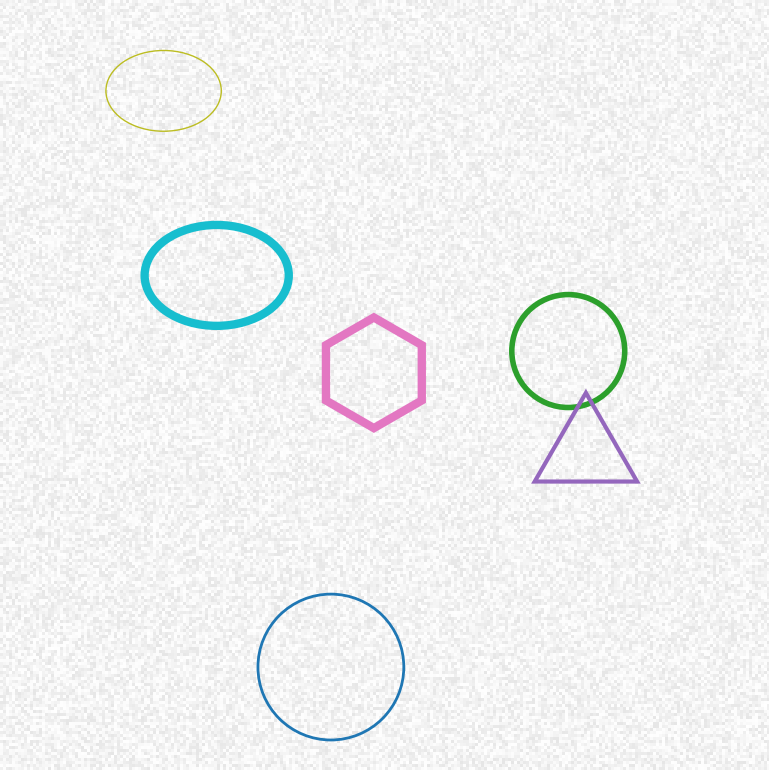[{"shape": "circle", "thickness": 1, "radius": 0.47, "center": [0.43, 0.134]}, {"shape": "circle", "thickness": 2, "radius": 0.37, "center": [0.738, 0.544]}, {"shape": "triangle", "thickness": 1.5, "radius": 0.38, "center": [0.761, 0.413]}, {"shape": "hexagon", "thickness": 3, "radius": 0.36, "center": [0.486, 0.516]}, {"shape": "oval", "thickness": 0.5, "radius": 0.37, "center": [0.212, 0.882]}, {"shape": "oval", "thickness": 3, "radius": 0.47, "center": [0.281, 0.642]}]